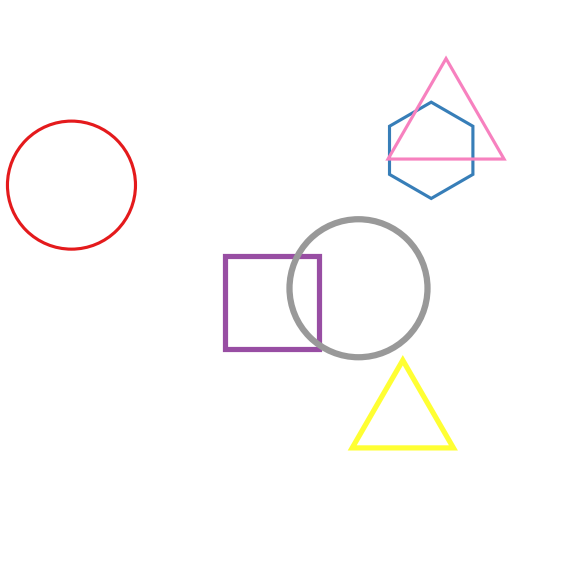[{"shape": "circle", "thickness": 1.5, "radius": 0.55, "center": [0.124, 0.679]}, {"shape": "hexagon", "thickness": 1.5, "radius": 0.42, "center": [0.747, 0.739]}, {"shape": "square", "thickness": 2.5, "radius": 0.4, "center": [0.471, 0.475]}, {"shape": "triangle", "thickness": 2.5, "radius": 0.51, "center": [0.697, 0.274]}, {"shape": "triangle", "thickness": 1.5, "radius": 0.58, "center": [0.772, 0.782]}, {"shape": "circle", "thickness": 3, "radius": 0.6, "center": [0.621, 0.5]}]